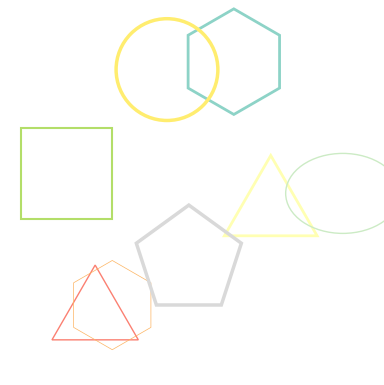[{"shape": "hexagon", "thickness": 2, "radius": 0.69, "center": [0.607, 0.84]}, {"shape": "triangle", "thickness": 2, "radius": 0.7, "center": [0.703, 0.457]}, {"shape": "triangle", "thickness": 1, "radius": 0.65, "center": [0.247, 0.182]}, {"shape": "hexagon", "thickness": 0.5, "radius": 0.58, "center": [0.292, 0.208]}, {"shape": "square", "thickness": 1.5, "radius": 0.59, "center": [0.174, 0.548]}, {"shape": "pentagon", "thickness": 2.5, "radius": 0.72, "center": [0.491, 0.324]}, {"shape": "oval", "thickness": 1, "radius": 0.74, "center": [0.89, 0.498]}, {"shape": "circle", "thickness": 2.5, "radius": 0.66, "center": [0.434, 0.819]}]